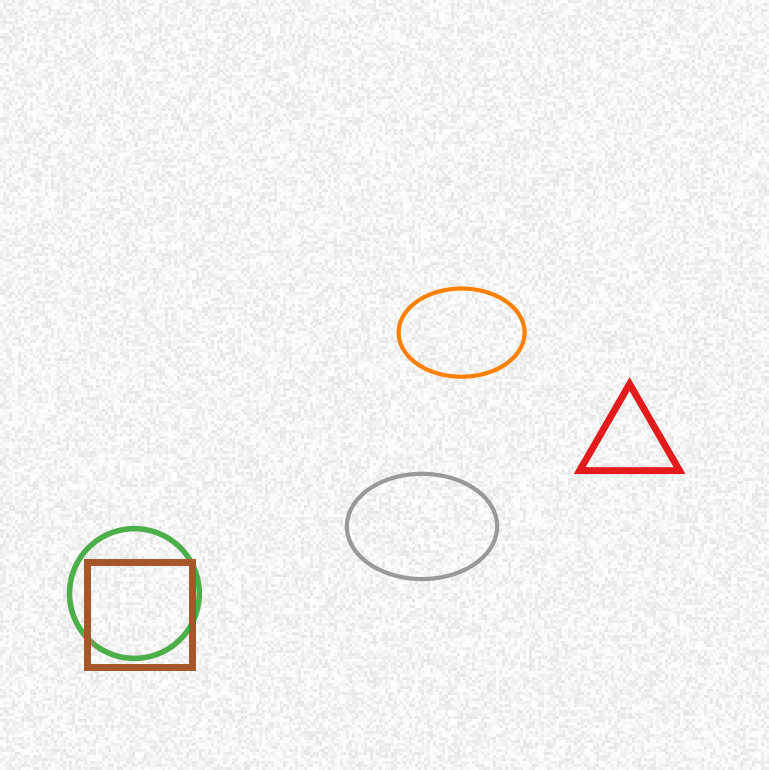[{"shape": "triangle", "thickness": 2.5, "radius": 0.37, "center": [0.818, 0.426]}, {"shape": "circle", "thickness": 2, "radius": 0.42, "center": [0.175, 0.229]}, {"shape": "oval", "thickness": 1.5, "radius": 0.41, "center": [0.599, 0.568]}, {"shape": "square", "thickness": 2.5, "radius": 0.34, "center": [0.181, 0.202]}, {"shape": "oval", "thickness": 1.5, "radius": 0.49, "center": [0.548, 0.316]}]